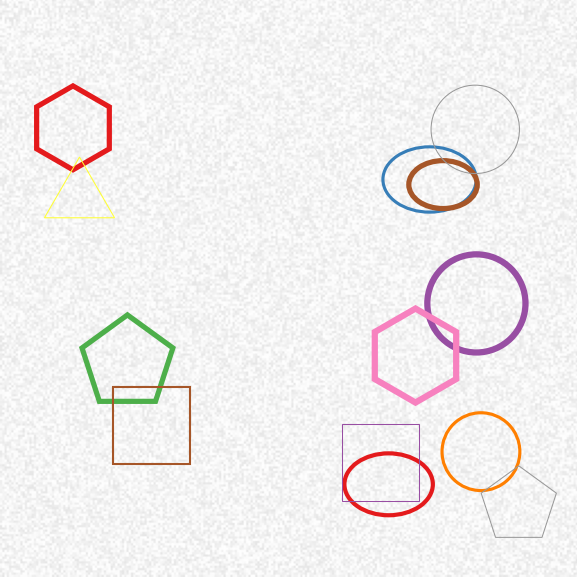[{"shape": "hexagon", "thickness": 2.5, "radius": 0.36, "center": [0.126, 0.778]}, {"shape": "oval", "thickness": 2, "radius": 0.38, "center": [0.673, 0.161]}, {"shape": "oval", "thickness": 1.5, "radius": 0.4, "center": [0.744, 0.688]}, {"shape": "pentagon", "thickness": 2.5, "radius": 0.41, "center": [0.221, 0.371]}, {"shape": "circle", "thickness": 3, "radius": 0.42, "center": [0.825, 0.474]}, {"shape": "square", "thickness": 0.5, "radius": 0.33, "center": [0.658, 0.198]}, {"shape": "circle", "thickness": 1.5, "radius": 0.34, "center": [0.833, 0.217]}, {"shape": "triangle", "thickness": 0.5, "radius": 0.35, "center": [0.138, 0.657]}, {"shape": "square", "thickness": 1, "radius": 0.34, "center": [0.262, 0.262]}, {"shape": "oval", "thickness": 2.5, "radius": 0.3, "center": [0.767, 0.679]}, {"shape": "hexagon", "thickness": 3, "radius": 0.41, "center": [0.719, 0.383]}, {"shape": "circle", "thickness": 0.5, "radius": 0.38, "center": [0.823, 0.775]}, {"shape": "pentagon", "thickness": 0.5, "radius": 0.34, "center": [0.898, 0.124]}]